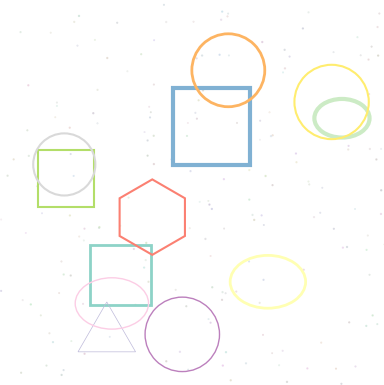[{"shape": "square", "thickness": 2, "radius": 0.39, "center": [0.314, 0.286]}, {"shape": "oval", "thickness": 2, "radius": 0.49, "center": [0.696, 0.268]}, {"shape": "triangle", "thickness": 0.5, "radius": 0.43, "center": [0.277, 0.129]}, {"shape": "hexagon", "thickness": 1.5, "radius": 0.49, "center": [0.396, 0.436]}, {"shape": "square", "thickness": 3, "radius": 0.5, "center": [0.549, 0.671]}, {"shape": "circle", "thickness": 2, "radius": 0.47, "center": [0.593, 0.817]}, {"shape": "square", "thickness": 1.5, "radius": 0.37, "center": [0.171, 0.537]}, {"shape": "oval", "thickness": 1, "radius": 0.48, "center": [0.291, 0.212]}, {"shape": "circle", "thickness": 1.5, "radius": 0.4, "center": [0.167, 0.573]}, {"shape": "circle", "thickness": 1, "radius": 0.48, "center": [0.473, 0.132]}, {"shape": "oval", "thickness": 3, "radius": 0.36, "center": [0.888, 0.693]}, {"shape": "circle", "thickness": 1.5, "radius": 0.48, "center": [0.861, 0.735]}]